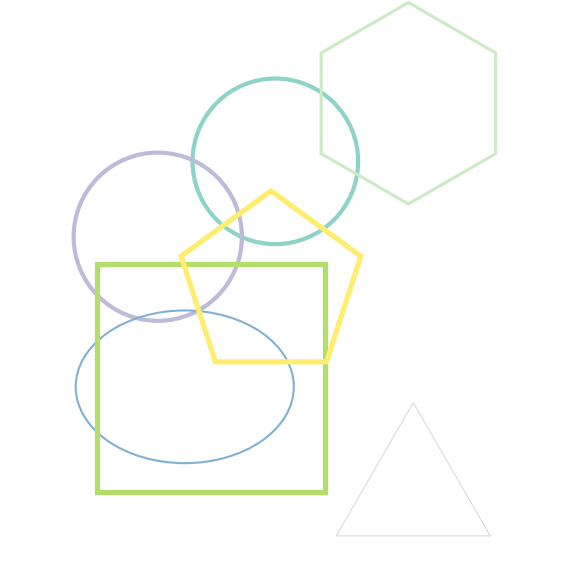[{"shape": "circle", "thickness": 2, "radius": 0.72, "center": [0.477, 0.72]}, {"shape": "circle", "thickness": 2, "radius": 0.73, "center": [0.273, 0.589]}, {"shape": "oval", "thickness": 1, "radius": 0.94, "center": [0.32, 0.329]}, {"shape": "square", "thickness": 2.5, "radius": 0.99, "center": [0.365, 0.344]}, {"shape": "triangle", "thickness": 0.5, "radius": 0.77, "center": [0.716, 0.148]}, {"shape": "hexagon", "thickness": 1.5, "radius": 0.87, "center": [0.707, 0.82]}, {"shape": "pentagon", "thickness": 2.5, "radius": 0.82, "center": [0.469, 0.505]}]